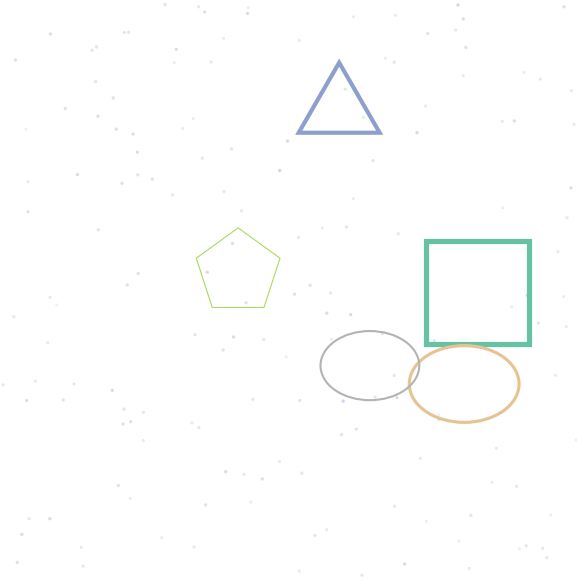[{"shape": "square", "thickness": 2.5, "radius": 0.44, "center": [0.827, 0.493]}, {"shape": "triangle", "thickness": 2, "radius": 0.4, "center": [0.587, 0.81]}, {"shape": "pentagon", "thickness": 0.5, "radius": 0.38, "center": [0.412, 0.528]}, {"shape": "oval", "thickness": 1.5, "radius": 0.48, "center": [0.804, 0.334]}, {"shape": "oval", "thickness": 1, "radius": 0.43, "center": [0.64, 0.366]}]